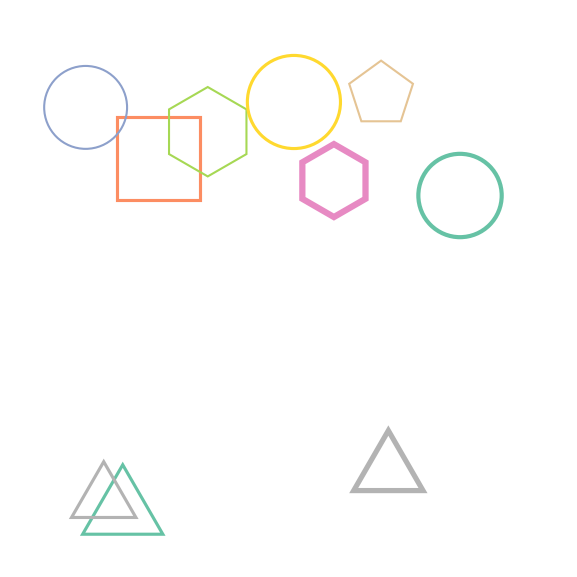[{"shape": "circle", "thickness": 2, "radius": 0.36, "center": [0.797, 0.661]}, {"shape": "triangle", "thickness": 1.5, "radius": 0.4, "center": [0.213, 0.114]}, {"shape": "square", "thickness": 1.5, "radius": 0.36, "center": [0.274, 0.725]}, {"shape": "circle", "thickness": 1, "radius": 0.36, "center": [0.148, 0.813]}, {"shape": "hexagon", "thickness": 3, "radius": 0.32, "center": [0.578, 0.686]}, {"shape": "hexagon", "thickness": 1, "radius": 0.39, "center": [0.36, 0.771]}, {"shape": "circle", "thickness": 1.5, "radius": 0.4, "center": [0.509, 0.823]}, {"shape": "pentagon", "thickness": 1, "radius": 0.29, "center": [0.66, 0.836]}, {"shape": "triangle", "thickness": 2.5, "radius": 0.35, "center": [0.672, 0.184]}, {"shape": "triangle", "thickness": 1.5, "radius": 0.32, "center": [0.18, 0.135]}]